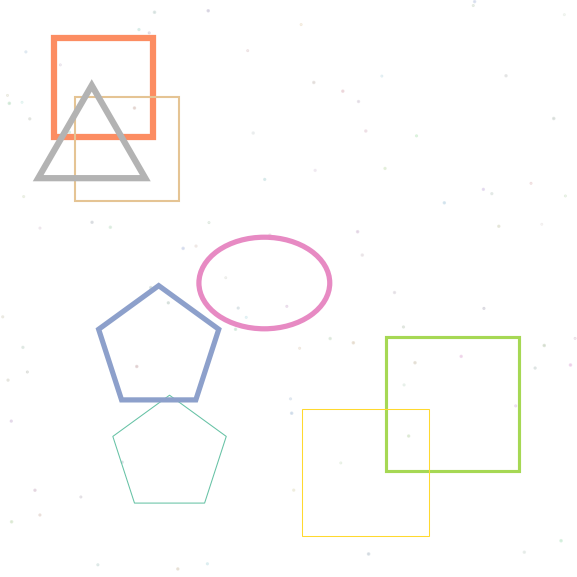[{"shape": "pentagon", "thickness": 0.5, "radius": 0.52, "center": [0.294, 0.212]}, {"shape": "square", "thickness": 3, "radius": 0.43, "center": [0.179, 0.847]}, {"shape": "pentagon", "thickness": 2.5, "radius": 0.55, "center": [0.275, 0.395]}, {"shape": "oval", "thickness": 2.5, "radius": 0.57, "center": [0.458, 0.509]}, {"shape": "square", "thickness": 1.5, "radius": 0.58, "center": [0.783, 0.299]}, {"shape": "square", "thickness": 0.5, "radius": 0.55, "center": [0.632, 0.181]}, {"shape": "square", "thickness": 1, "radius": 0.45, "center": [0.221, 0.742]}, {"shape": "triangle", "thickness": 3, "radius": 0.54, "center": [0.159, 0.744]}]